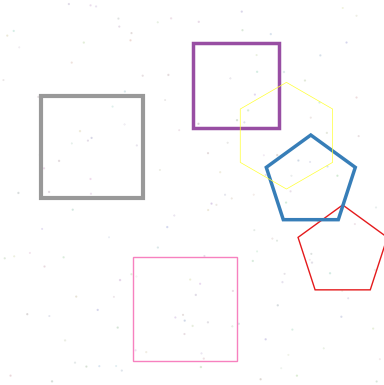[{"shape": "pentagon", "thickness": 1, "radius": 0.61, "center": [0.89, 0.346]}, {"shape": "pentagon", "thickness": 2.5, "radius": 0.61, "center": [0.807, 0.528]}, {"shape": "square", "thickness": 2.5, "radius": 0.56, "center": [0.613, 0.778]}, {"shape": "hexagon", "thickness": 0.5, "radius": 0.69, "center": [0.744, 0.648]}, {"shape": "square", "thickness": 1, "radius": 0.67, "center": [0.48, 0.198]}, {"shape": "square", "thickness": 3, "radius": 0.66, "center": [0.238, 0.618]}]